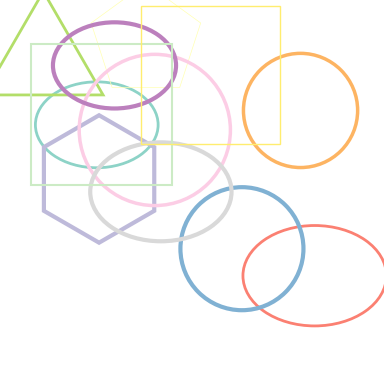[{"shape": "oval", "thickness": 2, "radius": 0.8, "center": [0.251, 0.676]}, {"shape": "pentagon", "thickness": 0.5, "radius": 0.75, "center": [0.379, 0.894]}, {"shape": "hexagon", "thickness": 3, "radius": 0.83, "center": [0.257, 0.535]}, {"shape": "oval", "thickness": 2, "radius": 0.93, "center": [0.817, 0.284]}, {"shape": "circle", "thickness": 3, "radius": 0.8, "center": [0.628, 0.354]}, {"shape": "circle", "thickness": 2.5, "radius": 0.74, "center": [0.781, 0.713]}, {"shape": "triangle", "thickness": 2, "radius": 0.9, "center": [0.113, 0.843]}, {"shape": "circle", "thickness": 2.5, "radius": 0.98, "center": [0.402, 0.662]}, {"shape": "oval", "thickness": 3, "radius": 0.92, "center": [0.418, 0.502]}, {"shape": "oval", "thickness": 3, "radius": 0.8, "center": [0.297, 0.83]}, {"shape": "square", "thickness": 1.5, "radius": 0.92, "center": [0.264, 0.702]}, {"shape": "square", "thickness": 1, "radius": 0.9, "center": [0.546, 0.805]}]